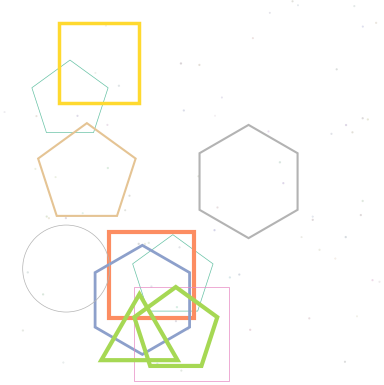[{"shape": "pentagon", "thickness": 0.5, "radius": 0.55, "center": [0.449, 0.281]}, {"shape": "pentagon", "thickness": 0.5, "radius": 0.52, "center": [0.182, 0.74]}, {"shape": "square", "thickness": 3, "radius": 0.56, "center": [0.394, 0.286]}, {"shape": "hexagon", "thickness": 2, "radius": 0.71, "center": [0.37, 0.221]}, {"shape": "square", "thickness": 0.5, "radius": 0.61, "center": [0.471, 0.132]}, {"shape": "pentagon", "thickness": 3, "radius": 0.57, "center": [0.457, 0.141]}, {"shape": "triangle", "thickness": 3, "radius": 0.57, "center": [0.362, 0.122]}, {"shape": "square", "thickness": 2.5, "radius": 0.52, "center": [0.257, 0.836]}, {"shape": "pentagon", "thickness": 1.5, "radius": 0.67, "center": [0.226, 0.547]}, {"shape": "hexagon", "thickness": 1.5, "radius": 0.74, "center": [0.646, 0.529]}, {"shape": "circle", "thickness": 0.5, "radius": 0.56, "center": [0.172, 0.302]}]